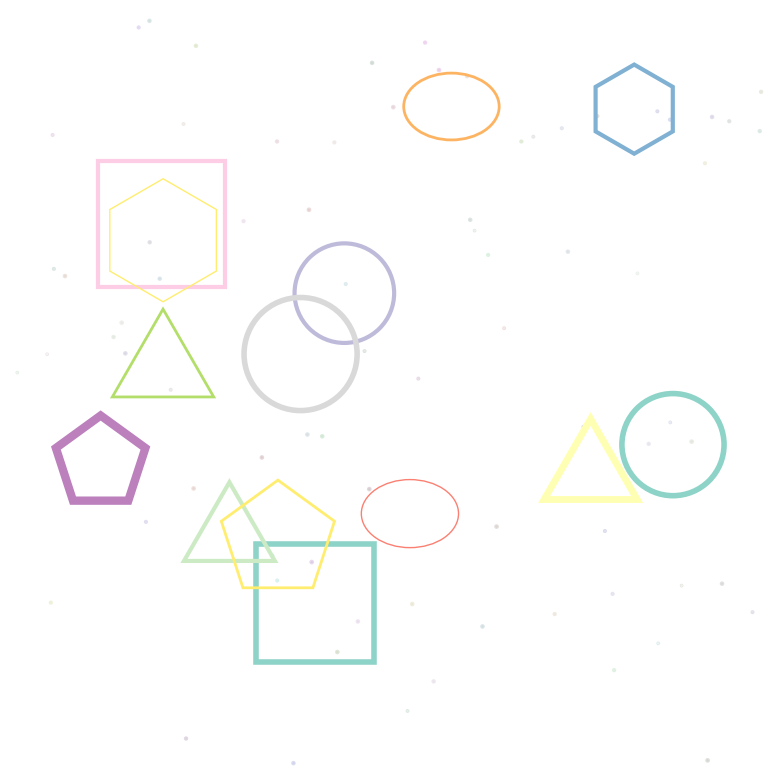[{"shape": "circle", "thickness": 2, "radius": 0.33, "center": [0.874, 0.423]}, {"shape": "square", "thickness": 2, "radius": 0.38, "center": [0.41, 0.217]}, {"shape": "triangle", "thickness": 2.5, "radius": 0.35, "center": [0.767, 0.386]}, {"shape": "circle", "thickness": 1.5, "radius": 0.32, "center": [0.447, 0.619]}, {"shape": "oval", "thickness": 0.5, "radius": 0.32, "center": [0.532, 0.333]}, {"shape": "hexagon", "thickness": 1.5, "radius": 0.29, "center": [0.824, 0.858]}, {"shape": "oval", "thickness": 1, "radius": 0.31, "center": [0.586, 0.862]}, {"shape": "triangle", "thickness": 1, "radius": 0.38, "center": [0.212, 0.523]}, {"shape": "square", "thickness": 1.5, "radius": 0.41, "center": [0.21, 0.709]}, {"shape": "circle", "thickness": 2, "radius": 0.37, "center": [0.39, 0.54]}, {"shape": "pentagon", "thickness": 3, "radius": 0.31, "center": [0.131, 0.399]}, {"shape": "triangle", "thickness": 1.5, "radius": 0.34, "center": [0.298, 0.306]}, {"shape": "pentagon", "thickness": 1, "radius": 0.39, "center": [0.361, 0.299]}, {"shape": "hexagon", "thickness": 0.5, "radius": 0.4, "center": [0.212, 0.688]}]